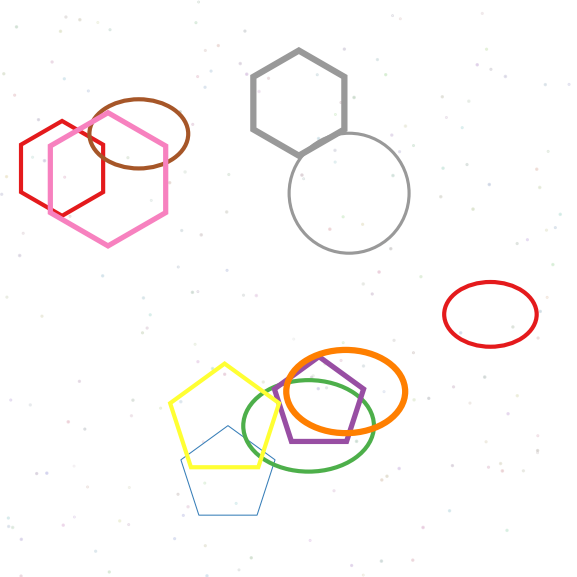[{"shape": "oval", "thickness": 2, "radius": 0.4, "center": [0.849, 0.455]}, {"shape": "hexagon", "thickness": 2, "radius": 0.41, "center": [0.107, 0.708]}, {"shape": "pentagon", "thickness": 0.5, "radius": 0.43, "center": [0.395, 0.176]}, {"shape": "oval", "thickness": 2, "radius": 0.57, "center": [0.534, 0.262]}, {"shape": "pentagon", "thickness": 2.5, "radius": 0.41, "center": [0.552, 0.3]}, {"shape": "oval", "thickness": 3, "radius": 0.51, "center": [0.599, 0.321]}, {"shape": "pentagon", "thickness": 2, "radius": 0.5, "center": [0.389, 0.27]}, {"shape": "oval", "thickness": 2, "radius": 0.43, "center": [0.24, 0.767]}, {"shape": "hexagon", "thickness": 2.5, "radius": 0.58, "center": [0.187, 0.689]}, {"shape": "hexagon", "thickness": 3, "radius": 0.46, "center": [0.518, 0.821]}, {"shape": "circle", "thickness": 1.5, "radius": 0.52, "center": [0.605, 0.665]}]